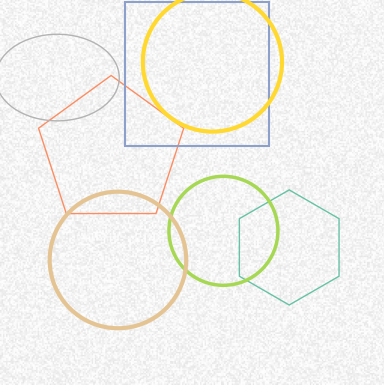[{"shape": "hexagon", "thickness": 1, "radius": 0.75, "center": [0.751, 0.357]}, {"shape": "pentagon", "thickness": 1, "radius": 0.99, "center": [0.289, 0.606]}, {"shape": "square", "thickness": 1.5, "radius": 0.94, "center": [0.512, 0.809]}, {"shape": "circle", "thickness": 2.5, "radius": 0.71, "center": [0.58, 0.4]}, {"shape": "circle", "thickness": 3, "radius": 0.9, "center": [0.552, 0.839]}, {"shape": "circle", "thickness": 3, "radius": 0.89, "center": [0.306, 0.325]}, {"shape": "oval", "thickness": 1, "radius": 0.8, "center": [0.149, 0.799]}]